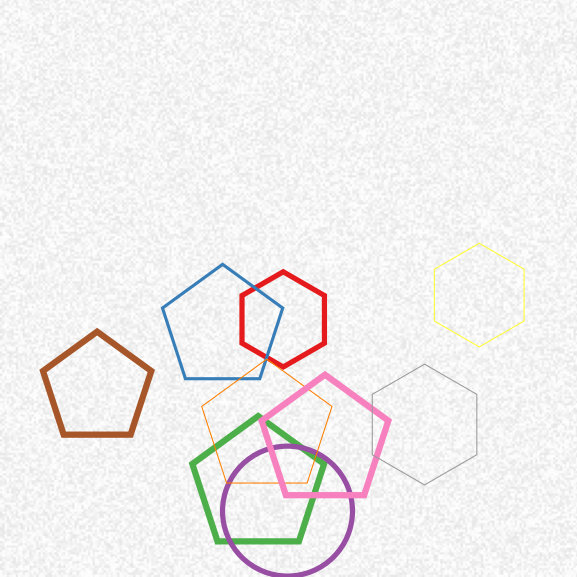[{"shape": "hexagon", "thickness": 2.5, "radius": 0.41, "center": [0.49, 0.446]}, {"shape": "pentagon", "thickness": 1.5, "radius": 0.55, "center": [0.385, 0.432]}, {"shape": "pentagon", "thickness": 3, "radius": 0.6, "center": [0.447, 0.159]}, {"shape": "circle", "thickness": 2.5, "radius": 0.56, "center": [0.498, 0.114]}, {"shape": "pentagon", "thickness": 0.5, "radius": 0.59, "center": [0.462, 0.259]}, {"shape": "hexagon", "thickness": 0.5, "radius": 0.45, "center": [0.83, 0.488]}, {"shape": "pentagon", "thickness": 3, "radius": 0.49, "center": [0.168, 0.326]}, {"shape": "pentagon", "thickness": 3, "radius": 0.58, "center": [0.563, 0.235]}, {"shape": "hexagon", "thickness": 0.5, "radius": 0.52, "center": [0.735, 0.264]}]